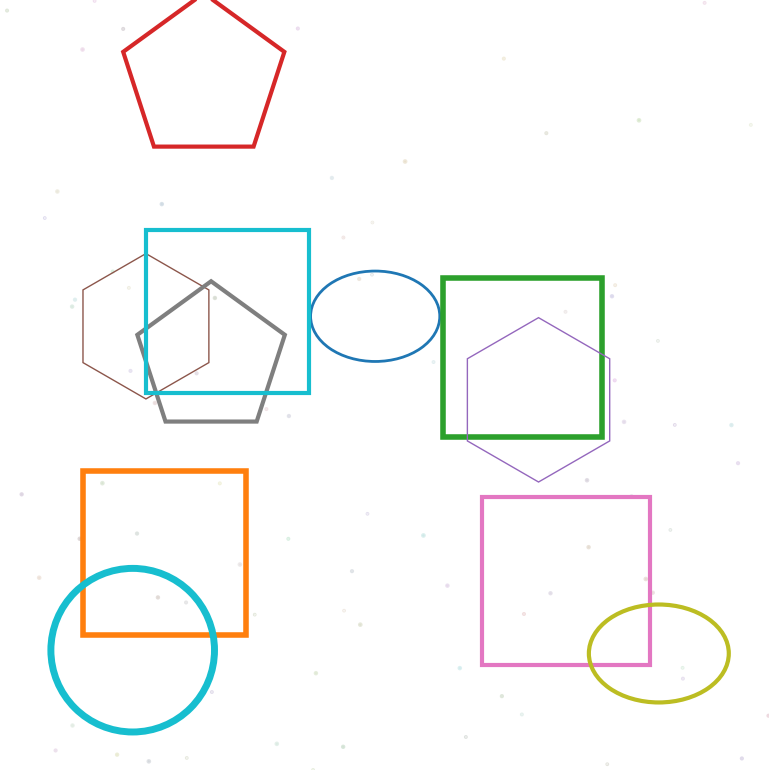[{"shape": "oval", "thickness": 1, "radius": 0.42, "center": [0.487, 0.589]}, {"shape": "square", "thickness": 2, "radius": 0.53, "center": [0.214, 0.282]}, {"shape": "square", "thickness": 2, "radius": 0.52, "center": [0.678, 0.535]}, {"shape": "pentagon", "thickness": 1.5, "radius": 0.55, "center": [0.265, 0.899]}, {"shape": "hexagon", "thickness": 0.5, "radius": 0.53, "center": [0.699, 0.481]}, {"shape": "hexagon", "thickness": 0.5, "radius": 0.47, "center": [0.19, 0.576]}, {"shape": "square", "thickness": 1.5, "radius": 0.54, "center": [0.735, 0.246]}, {"shape": "pentagon", "thickness": 1.5, "radius": 0.5, "center": [0.274, 0.534]}, {"shape": "oval", "thickness": 1.5, "radius": 0.45, "center": [0.856, 0.151]}, {"shape": "circle", "thickness": 2.5, "radius": 0.53, "center": [0.172, 0.156]}, {"shape": "square", "thickness": 1.5, "radius": 0.53, "center": [0.296, 0.595]}]